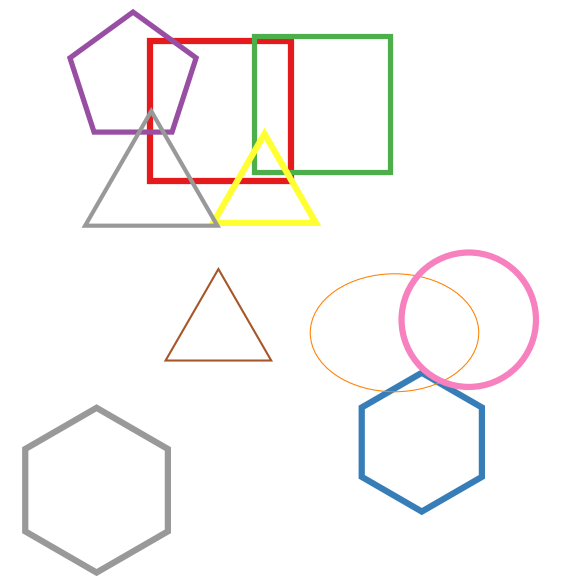[{"shape": "square", "thickness": 3, "radius": 0.61, "center": [0.382, 0.808]}, {"shape": "hexagon", "thickness": 3, "radius": 0.6, "center": [0.73, 0.233]}, {"shape": "square", "thickness": 2.5, "radius": 0.59, "center": [0.557, 0.819]}, {"shape": "pentagon", "thickness": 2.5, "radius": 0.57, "center": [0.23, 0.863]}, {"shape": "oval", "thickness": 0.5, "radius": 0.73, "center": [0.683, 0.423]}, {"shape": "triangle", "thickness": 3, "radius": 0.51, "center": [0.458, 0.665]}, {"shape": "triangle", "thickness": 1, "radius": 0.53, "center": [0.378, 0.428]}, {"shape": "circle", "thickness": 3, "radius": 0.58, "center": [0.812, 0.445]}, {"shape": "hexagon", "thickness": 3, "radius": 0.71, "center": [0.167, 0.15]}, {"shape": "triangle", "thickness": 2, "radius": 0.66, "center": [0.262, 0.674]}]